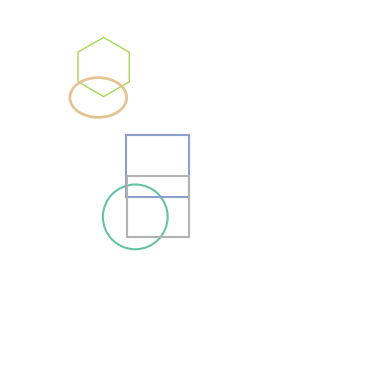[{"shape": "circle", "thickness": 1.5, "radius": 0.42, "center": [0.351, 0.437]}, {"shape": "square", "thickness": 1.5, "radius": 0.4, "center": [0.409, 0.569]}, {"shape": "hexagon", "thickness": 1, "radius": 0.38, "center": [0.269, 0.826]}, {"shape": "oval", "thickness": 2, "radius": 0.37, "center": [0.255, 0.747]}, {"shape": "square", "thickness": 1.5, "radius": 0.4, "center": [0.411, 0.464]}]